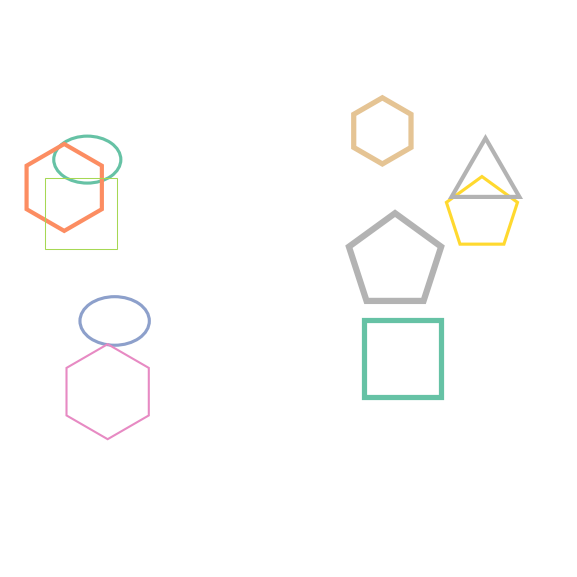[{"shape": "oval", "thickness": 1.5, "radius": 0.29, "center": [0.151, 0.723]}, {"shape": "square", "thickness": 2.5, "radius": 0.33, "center": [0.697, 0.378]}, {"shape": "hexagon", "thickness": 2, "radius": 0.38, "center": [0.111, 0.675]}, {"shape": "oval", "thickness": 1.5, "radius": 0.3, "center": [0.199, 0.443]}, {"shape": "hexagon", "thickness": 1, "radius": 0.41, "center": [0.186, 0.321]}, {"shape": "square", "thickness": 0.5, "radius": 0.31, "center": [0.14, 0.629]}, {"shape": "pentagon", "thickness": 1.5, "radius": 0.32, "center": [0.835, 0.629]}, {"shape": "hexagon", "thickness": 2.5, "radius": 0.29, "center": [0.662, 0.773]}, {"shape": "pentagon", "thickness": 3, "radius": 0.42, "center": [0.684, 0.546]}, {"shape": "triangle", "thickness": 2, "radius": 0.34, "center": [0.841, 0.692]}]